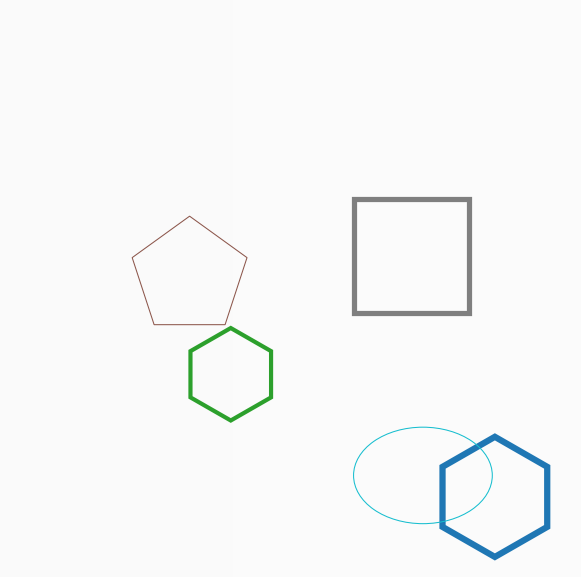[{"shape": "hexagon", "thickness": 3, "radius": 0.52, "center": [0.851, 0.139]}, {"shape": "hexagon", "thickness": 2, "radius": 0.4, "center": [0.397, 0.351]}, {"shape": "pentagon", "thickness": 0.5, "radius": 0.52, "center": [0.326, 0.521]}, {"shape": "square", "thickness": 2.5, "radius": 0.49, "center": [0.708, 0.556]}, {"shape": "oval", "thickness": 0.5, "radius": 0.6, "center": [0.728, 0.176]}]